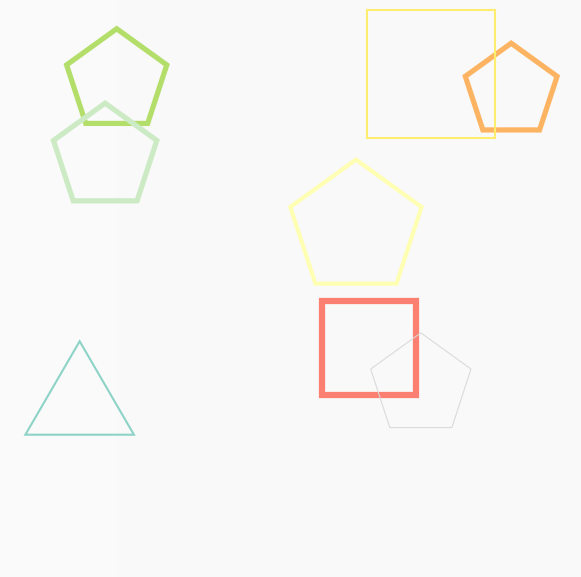[{"shape": "triangle", "thickness": 1, "radius": 0.54, "center": [0.137, 0.3]}, {"shape": "pentagon", "thickness": 2, "radius": 0.59, "center": [0.612, 0.604]}, {"shape": "square", "thickness": 3, "radius": 0.41, "center": [0.635, 0.397]}, {"shape": "pentagon", "thickness": 2.5, "radius": 0.42, "center": [0.879, 0.841]}, {"shape": "pentagon", "thickness": 2.5, "radius": 0.45, "center": [0.201, 0.859]}, {"shape": "pentagon", "thickness": 0.5, "radius": 0.45, "center": [0.724, 0.332]}, {"shape": "pentagon", "thickness": 2.5, "radius": 0.47, "center": [0.181, 0.727]}, {"shape": "square", "thickness": 1, "radius": 0.55, "center": [0.741, 0.871]}]